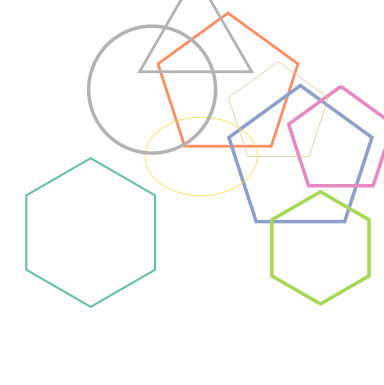[{"shape": "hexagon", "thickness": 1.5, "radius": 0.97, "center": [0.236, 0.396]}, {"shape": "pentagon", "thickness": 2, "radius": 0.96, "center": [0.592, 0.775]}, {"shape": "pentagon", "thickness": 2.5, "radius": 0.98, "center": [0.78, 0.582]}, {"shape": "pentagon", "thickness": 2.5, "radius": 0.71, "center": [0.885, 0.633]}, {"shape": "hexagon", "thickness": 2.5, "radius": 0.73, "center": [0.832, 0.356]}, {"shape": "oval", "thickness": 0.5, "radius": 0.73, "center": [0.522, 0.594]}, {"shape": "pentagon", "thickness": 0.5, "radius": 0.68, "center": [0.723, 0.704]}, {"shape": "triangle", "thickness": 2, "radius": 0.84, "center": [0.508, 0.898]}, {"shape": "circle", "thickness": 2.5, "radius": 0.82, "center": [0.395, 0.767]}]